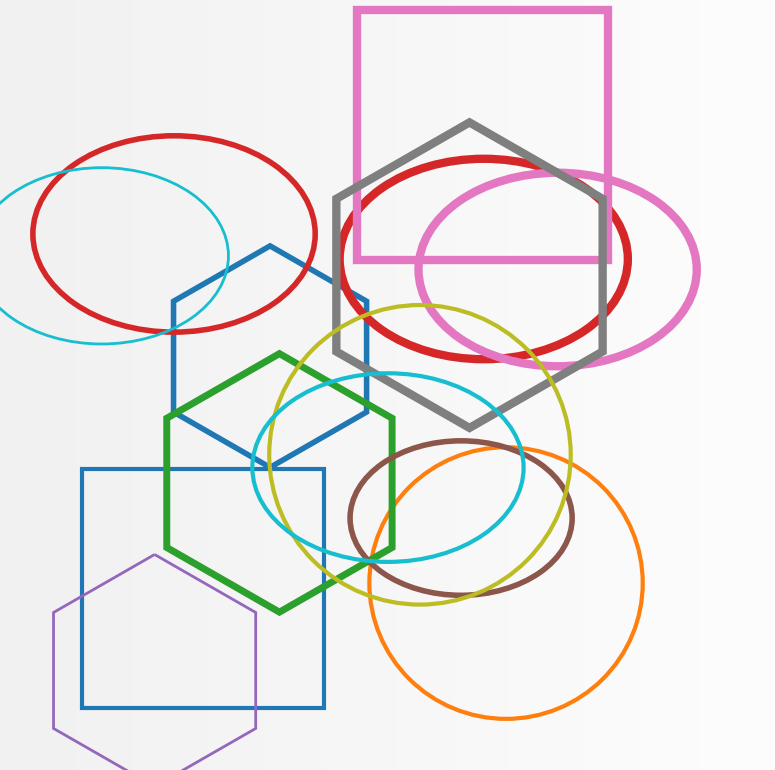[{"shape": "square", "thickness": 1.5, "radius": 0.78, "center": [0.262, 0.236]}, {"shape": "hexagon", "thickness": 2, "radius": 0.72, "center": [0.348, 0.537]}, {"shape": "circle", "thickness": 1.5, "radius": 0.88, "center": [0.653, 0.243]}, {"shape": "hexagon", "thickness": 2.5, "radius": 0.84, "center": [0.361, 0.373]}, {"shape": "oval", "thickness": 3, "radius": 0.93, "center": [0.624, 0.664]}, {"shape": "oval", "thickness": 2, "radius": 0.91, "center": [0.225, 0.696]}, {"shape": "hexagon", "thickness": 1, "radius": 0.75, "center": [0.2, 0.129]}, {"shape": "oval", "thickness": 2, "radius": 0.72, "center": [0.595, 0.327]}, {"shape": "square", "thickness": 3, "radius": 0.81, "center": [0.623, 0.825]}, {"shape": "oval", "thickness": 3, "radius": 0.9, "center": [0.72, 0.65]}, {"shape": "hexagon", "thickness": 3, "radius": 0.99, "center": [0.606, 0.643]}, {"shape": "circle", "thickness": 1.5, "radius": 0.97, "center": [0.542, 0.409]}, {"shape": "oval", "thickness": 1, "radius": 0.82, "center": [0.131, 0.668]}, {"shape": "oval", "thickness": 1.5, "radius": 0.87, "center": [0.501, 0.393]}]